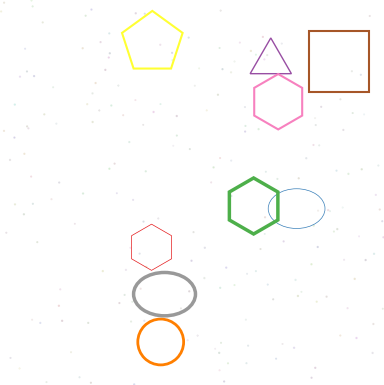[{"shape": "hexagon", "thickness": 0.5, "radius": 0.3, "center": [0.394, 0.358]}, {"shape": "oval", "thickness": 0.5, "radius": 0.37, "center": [0.77, 0.458]}, {"shape": "hexagon", "thickness": 2.5, "radius": 0.36, "center": [0.659, 0.465]}, {"shape": "triangle", "thickness": 1, "radius": 0.31, "center": [0.703, 0.84]}, {"shape": "circle", "thickness": 2, "radius": 0.3, "center": [0.417, 0.112]}, {"shape": "pentagon", "thickness": 1.5, "radius": 0.41, "center": [0.396, 0.889]}, {"shape": "square", "thickness": 1.5, "radius": 0.39, "center": [0.88, 0.84]}, {"shape": "hexagon", "thickness": 1.5, "radius": 0.36, "center": [0.723, 0.736]}, {"shape": "oval", "thickness": 2.5, "radius": 0.4, "center": [0.427, 0.236]}]